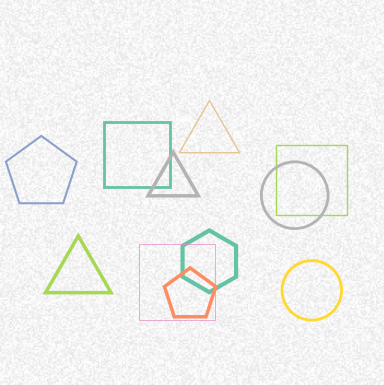[{"shape": "square", "thickness": 2, "radius": 0.43, "center": [0.355, 0.599]}, {"shape": "hexagon", "thickness": 3, "radius": 0.4, "center": [0.544, 0.321]}, {"shape": "pentagon", "thickness": 2.5, "radius": 0.35, "center": [0.494, 0.234]}, {"shape": "pentagon", "thickness": 1.5, "radius": 0.48, "center": [0.107, 0.55]}, {"shape": "square", "thickness": 0.5, "radius": 0.49, "center": [0.459, 0.266]}, {"shape": "triangle", "thickness": 2.5, "radius": 0.49, "center": [0.203, 0.289]}, {"shape": "square", "thickness": 1, "radius": 0.46, "center": [0.809, 0.533]}, {"shape": "circle", "thickness": 2, "radius": 0.39, "center": [0.81, 0.246]}, {"shape": "triangle", "thickness": 1, "radius": 0.45, "center": [0.544, 0.648]}, {"shape": "circle", "thickness": 2, "radius": 0.43, "center": [0.765, 0.493]}, {"shape": "triangle", "thickness": 2.5, "radius": 0.38, "center": [0.45, 0.529]}]